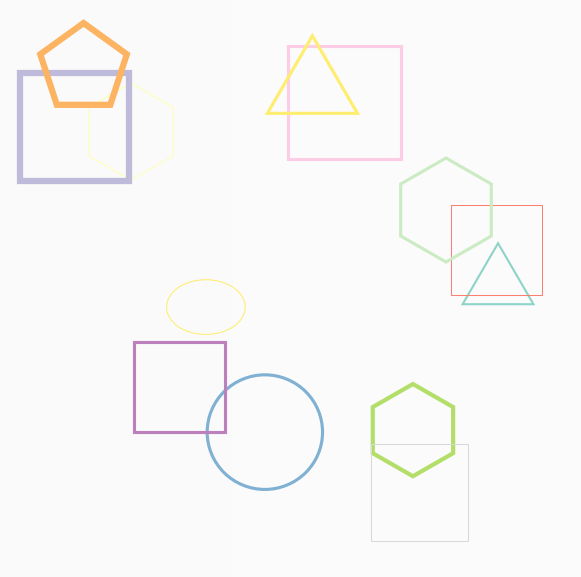[{"shape": "triangle", "thickness": 1, "radius": 0.35, "center": [0.857, 0.508]}, {"shape": "hexagon", "thickness": 0.5, "radius": 0.42, "center": [0.225, 0.771]}, {"shape": "square", "thickness": 3, "radius": 0.47, "center": [0.129, 0.779]}, {"shape": "square", "thickness": 0.5, "radius": 0.39, "center": [0.855, 0.567]}, {"shape": "circle", "thickness": 1.5, "radius": 0.5, "center": [0.456, 0.251]}, {"shape": "pentagon", "thickness": 3, "radius": 0.39, "center": [0.144, 0.881]}, {"shape": "hexagon", "thickness": 2, "radius": 0.4, "center": [0.71, 0.254]}, {"shape": "square", "thickness": 1.5, "radius": 0.49, "center": [0.592, 0.821]}, {"shape": "square", "thickness": 0.5, "radius": 0.42, "center": [0.722, 0.146]}, {"shape": "square", "thickness": 1.5, "radius": 0.39, "center": [0.309, 0.329]}, {"shape": "hexagon", "thickness": 1.5, "radius": 0.45, "center": [0.767, 0.635]}, {"shape": "triangle", "thickness": 1.5, "radius": 0.45, "center": [0.537, 0.848]}, {"shape": "oval", "thickness": 0.5, "radius": 0.34, "center": [0.354, 0.467]}]